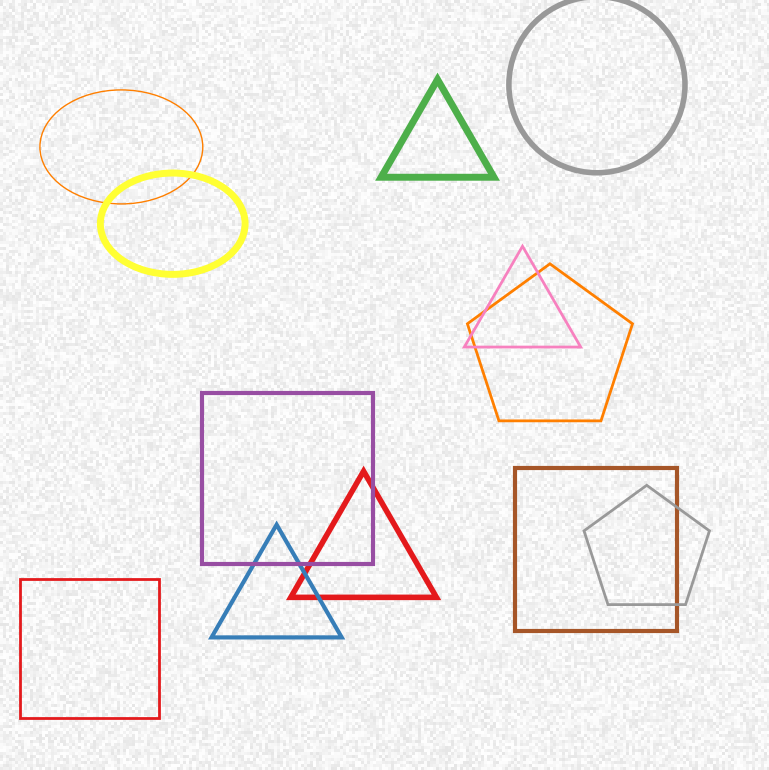[{"shape": "square", "thickness": 1, "radius": 0.45, "center": [0.116, 0.157]}, {"shape": "triangle", "thickness": 2, "radius": 0.55, "center": [0.472, 0.279]}, {"shape": "triangle", "thickness": 1.5, "radius": 0.49, "center": [0.359, 0.221]}, {"shape": "triangle", "thickness": 2.5, "radius": 0.42, "center": [0.568, 0.812]}, {"shape": "square", "thickness": 1.5, "radius": 0.56, "center": [0.374, 0.379]}, {"shape": "pentagon", "thickness": 1, "radius": 0.56, "center": [0.714, 0.545]}, {"shape": "oval", "thickness": 0.5, "radius": 0.53, "center": [0.158, 0.809]}, {"shape": "oval", "thickness": 2.5, "radius": 0.47, "center": [0.224, 0.709]}, {"shape": "square", "thickness": 1.5, "radius": 0.53, "center": [0.775, 0.286]}, {"shape": "triangle", "thickness": 1, "radius": 0.44, "center": [0.679, 0.593]}, {"shape": "pentagon", "thickness": 1, "radius": 0.43, "center": [0.84, 0.284]}, {"shape": "circle", "thickness": 2, "radius": 0.57, "center": [0.775, 0.89]}]